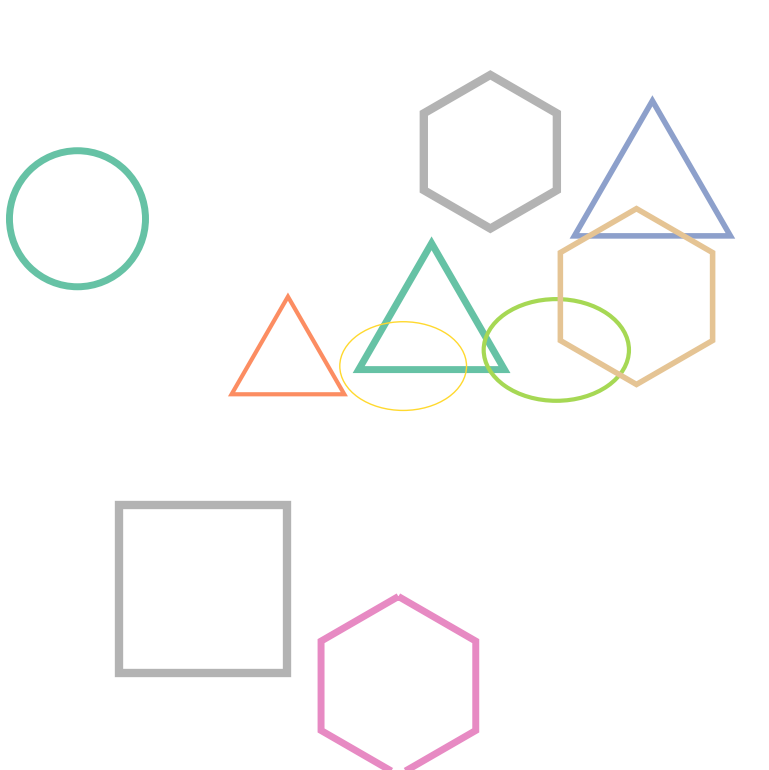[{"shape": "circle", "thickness": 2.5, "radius": 0.44, "center": [0.101, 0.716]}, {"shape": "triangle", "thickness": 2.5, "radius": 0.55, "center": [0.56, 0.575]}, {"shape": "triangle", "thickness": 1.5, "radius": 0.42, "center": [0.374, 0.53]}, {"shape": "triangle", "thickness": 2, "radius": 0.58, "center": [0.847, 0.752]}, {"shape": "hexagon", "thickness": 2.5, "radius": 0.58, "center": [0.517, 0.109]}, {"shape": "oval", "thickness": 1.5, "radius": 0.47, "center": [0.722, 0.546]}, {"shape": "oval", "thickness": 0.5, "radius": 0.41, "center": [0.524, 0.525]}, {"shape": "hexagon", "thickness": 2, "radius": 0.57, "center": [0.827, 0.615]}, {"shape": "hexagon", "thickness": 3, "radius": 0.5, "center": [0.637, 0.803]}, {"shape": "square", "thickness": 3, "radius": 0.54, "center": [0.264, 0.235]}]